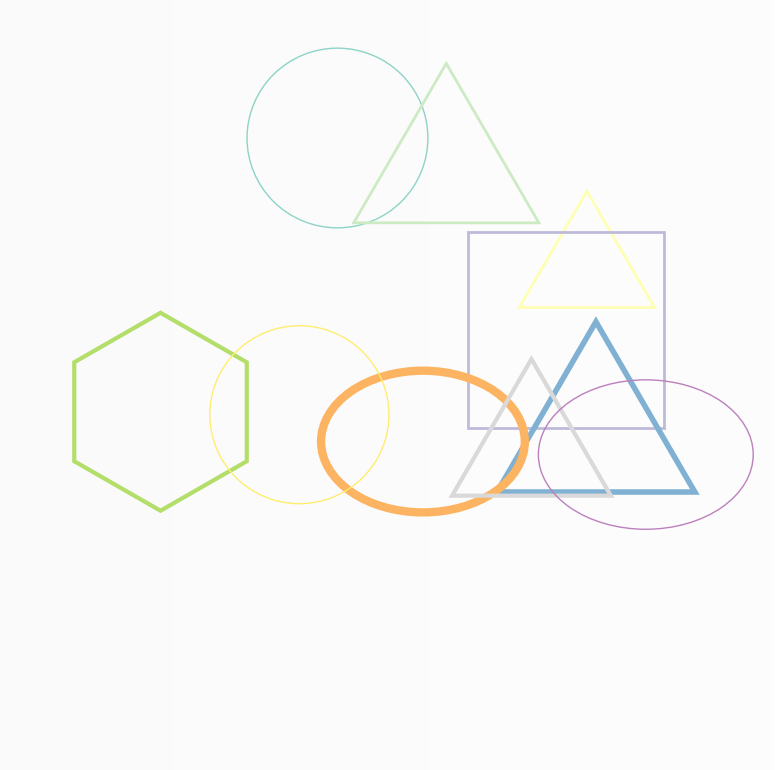[{"shape": "circle", "thickness": 0.5, "radius": 0.58, "center": [0.435, 0.821]}, {"shape": "triangle", "thickness": 1, "radius": 0.5, "center": [0.757, 0.651]}, {"shape": "square", "thickness": 1, "radius": 0.63, "center": [0.73, 0.572]}, {"shape": "triangle", "thickness": 2, "radius": 0.74, "center": [0.769, 0.435]}, {"shape": "oval", "thickness": 3, "radius": 0.66, "center": [0.546, 0.427]}, {"shape": "hexagon", "thickness": 1.5, "radius": 0.64, "center": [0.207, 0.465]}, {"shape": "triangle", "thickness": 1.5, "radius": 0.59, "center": [0.686, 0.415]}, {"shape": "oval", "thickness": 0.5, "radius": 0.69, "center": [0.833, 0.41]}, {"shape": "triangle", "thickness": 1, "radius": 0.69, "center": [0.576, 0.78]}, {"shape": "circle", "thickness": 0.5, "radius": 0.58, "center": [0.386, 0.461]}]